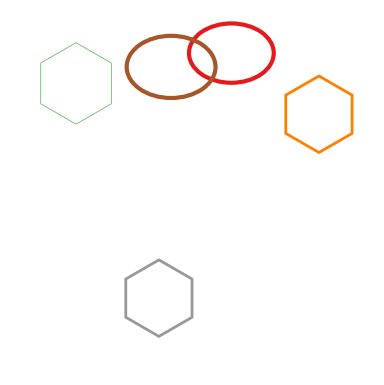[{"shape": "oval", "thickness": 3, "radius": 0.55, "center": [0.601, 0.862]}, {"shape": "hexagon", "thickness": 0.5, "radius": 0.53, "center": [0.197, 0.783]}, {"shape": "hexagon", "thickness": 2, "radius": 0.5, "center": [0.828, 0.703]}, {"shape": "oval", "thickness": 3, "radius": 0.58, "center": [0.444, 0.826]}, {"shape": "hexagon", "thickness": 2, "radius": 0.5, "center": [0.413, 0.226]}]